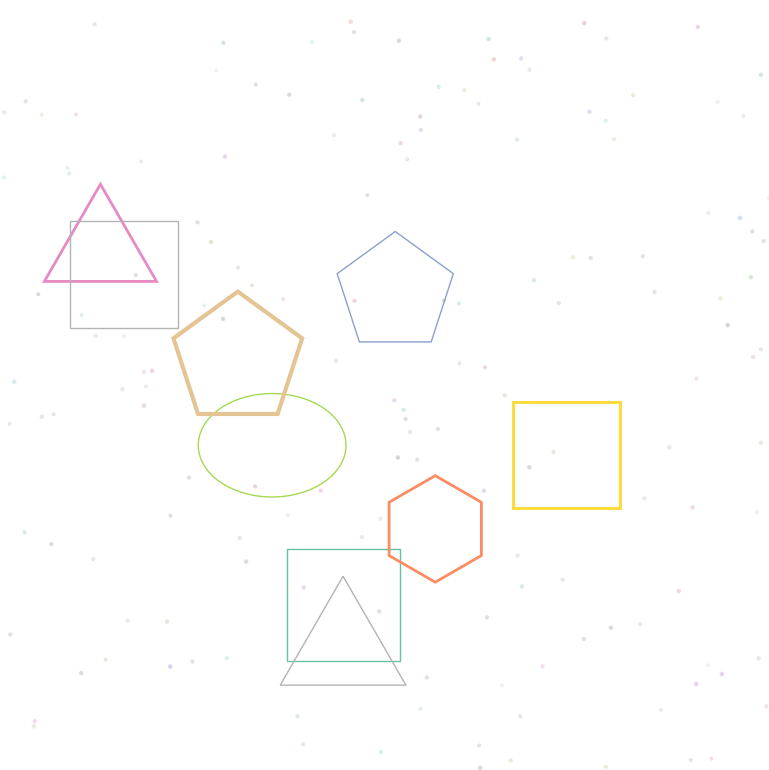[{"shape": "square", "thickness": 0.5, "radius": 0.37, "center": [0.446, 0.214]}, {"shape": "hexagon", "thickness": 1, "radius": 0.35, "center": [0.565, 0.313]}, {"shape": "pentagon", "thickness": 0.5, "radius": 0.4, "center": [0.513, 0.62]}, {"shape": "triangle", "thickness": 1, "radius": 0.42, "center": [0.13, 0.677]}, {"shape": "oval", "thickness": 0.5, "radius": 0.48, "center": [0.353, 0.422]}, {"shape": "square", "thickness": 1, "radius": 0.35, "center": [0.736, 0.409]}, {"shape": "pentagon", "thickness": 1.5, "radius": 0.44, "center": [0.309, 0.533]}, {"shape": "square", "thickness": 0.5, "radius": 0.35, "center": [0.161, 0.643]}, {"shape": "triangle", "thickness": 0.5, "radius": 0.47, "center": [0.446, 0.157]}]